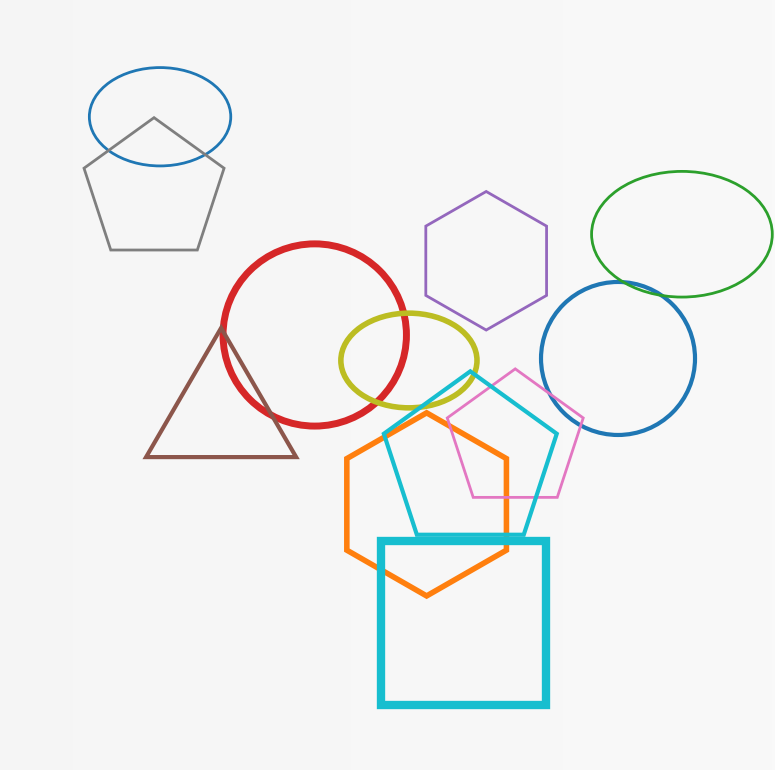[{"shape": "circle", "thickness": 1.5, "radius": 0.5, "center": [0.797, 0.534]}, {"shape": "oval", "thickness": 1, "radius": 0.46, "center": [0.207, 0.848]}, {"shape": "hexagon", "thickness": 2, "radius": 0.59, "center": [0.55, 0.345]}, {"shape": "oval", "thickness": 1, "radius": 0.58, "center": [0.88, 0.696]}, {"shape": "circle", "thickness": 2.5, "radius": 0.59, "center": [0.406, 0.565]}, {"shape": "hexagon", "thickness": 1, "radius": 0.45, "center": [0.627, 0.661]}, {"shape": "triangle", "thickness": 1.5, "radius": 0.56, "center": [0.285, 0.462]}, {"shape": "pentagon", "thickness": 1, "radius": 0.46, "center": [0.665, 0.429]}, {"shape": "pentagon", "thickness": 1, "radius": 0.48, "center": [0.199, 0.752]}, {"shape": "oval", "thickness": 2, "radius": 0.44, "center": [0.528, 0.532]}, {"shape": "square", "thickness": 3, "radius": 0.53, "center": [0.598, 0.191]}, {"shape": "pentagon", "thickness": 1.5, "radius": 0.59, "center": [0.607, 0.4]}]